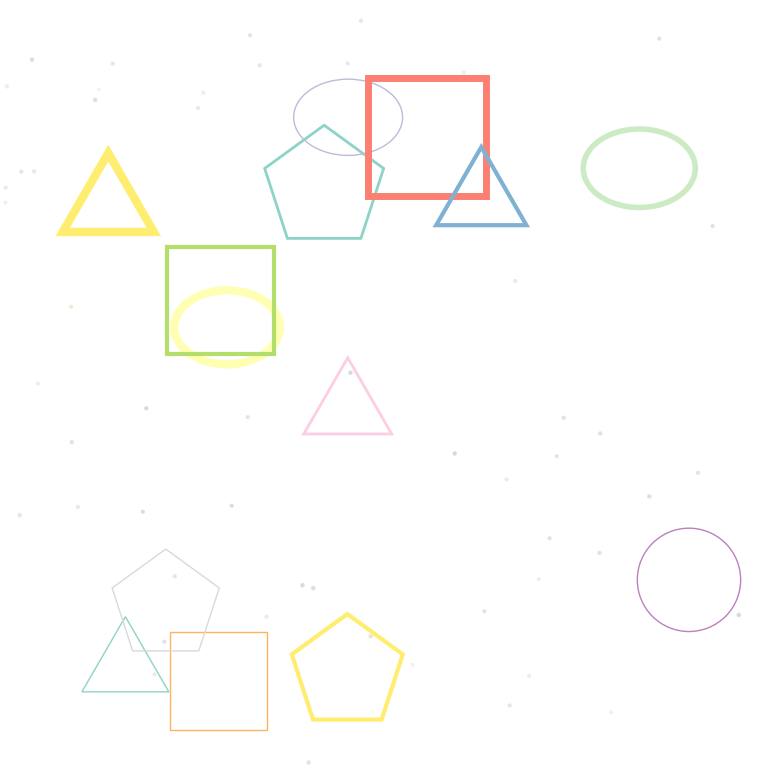[{"shape": "pentagon", "thickness": 1, "radius": 0.41, "center": [0.421, 0.756]}, {"shape": "triangle", "thickness": 0.5, "radius": 0.33, "center": [0.163, 0.134]}, {"shape": "oval", "thickness": 3, "radius": 0.34, "center": [0.295, 0.575]}, {"shape": "oval", "thickness": 0.5, "radius": 0.35, "center": [0.452, 0.848]}, {"shape": "square", "thickness": 2.5, "radius": 0.38, "center": [0.554, 0.822]}, {"shape": "triangle", "thickness": 1.5, "radius": 0.34, "center": [0.625, 0.741]}, {"shape": "square", "thickness": 0.5, "radius": 0.32, "center": [0.284, 0.116]}, {"shape": "square", "thickness": 1.5, "radius": 0.35, "center": [0.286, 0.609]}, {"shape": "triangle", "thickness": 1, "radius": 0.33, "center": [0.452, 0.469]}, {"shape": "pentagon", "thickness": 0.5, "radius": 0.37, "center": [0.215, 0.214]}, {"shape": "circle", "thickness": 0.5, "radius": 0.34, "center": [0.895, 0.247]}, {"shape": "oval", "thickness": 2, "radius": 0.36, "center": [0.83, 0.782]}, {"shape": "triangle", "thickness": 3, "radius": 0.34, "center": [0.141, 0.733]}, {"shape": "pentagon", "thickness": 1.5, "radius": 0.38, "center": [0.451, 0.127]}]